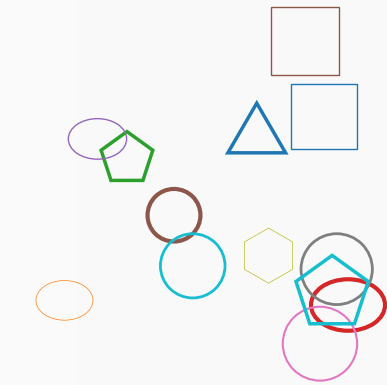[{"shape": "square", "thickness": 1, "radius": 0.42, "center": [0.837, 0.697]}, {"shape": "triangle", "thickness": 2.5, "radius": 0.43, "center": [0.663, 0.646]}, {"shape": "oval", "thickness": 0.5, "radius": 0.37, "center": [0.166, 0.22]}, {"shape": "pentagon", "thickness": 2.5, "radius": 0.35, "center": [0.328, 0.588]}, {"shape": "oval", "thickness": 3, "radius": 0.48, "center": [0.898, 0.208]}, {"shape": "oval", "thickness": 1, "radius": 0.38, "center": [0.252, 0.639]}, {"shape": "square", "thickness": 1, "radius": 0.44, "center": [0.788, 0.895]}, {"shape": "circle", "thickness": 3, "radius": 0.34, "center": [0.449, 0.441]}, {"shape": "circle", "thickness": 1.5, "radius": 0.48, "center": [0.826, 0.107]}, {"shape": "circle", "thickness": 2, "radius": 0.46, "center": [0.869, 0.301]}, {"shape": "hexagon", "thickness": 0.5, "radius": 0.36, "center": [0.693, 0.336]}, {"shape": "circle", "thickness": 2, "radius": 0.42, "center": [0.497, 0.31]}, {"shape": "pentagon", "thickness": 2.5, "radius": 0.49, "center": [0.857, 0.238]}]